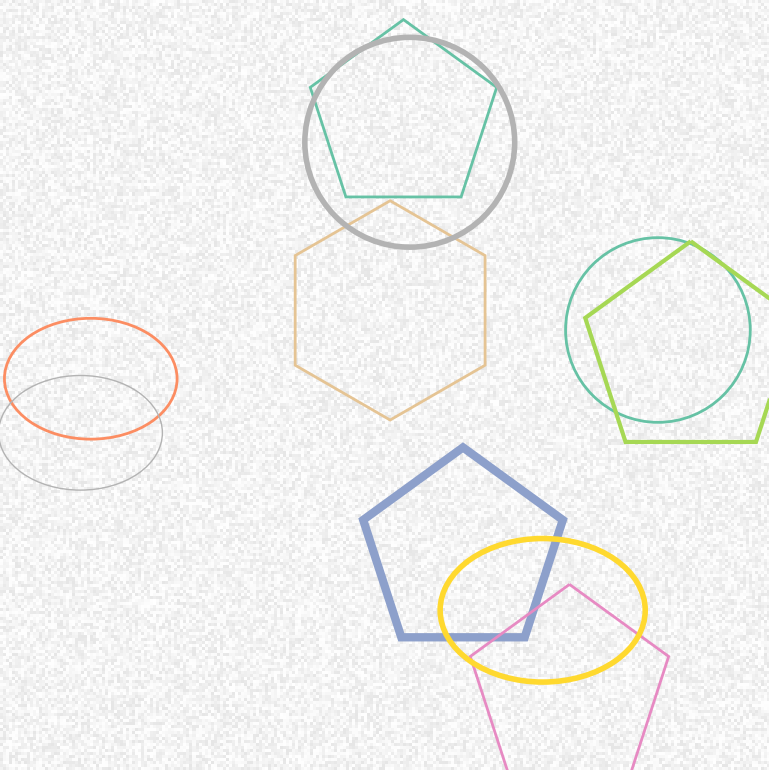[{"shape": "circle", "thickness": 1, "radius": 0.6, "center": [0.854, 0.571]}, {"shape": "pentagon", "thickness": 1, "radius": 0.64, "center": [0.524, 0.847]}, {"shape": "oval", "thickness": 1, "radius": 0.56, "center": [0.118, 0.508]}, {"shape": "pentagon", "thickness": 3, "radius": 0.68, "center": [0.601, 0.283]}, {"shape": "pentagon", "thickness": 1, "radius": 0.68, "center": [0.74, 0.106]}, {"shape": "pentagon", "thickness": 1.5, "radius": 0.72, "center": [0.897, 0.543]}, {"shape": "oval", "thickness": 2, "radius": 0.67, "center": [0.705, 0.207]}, {"shape": "hexagon", "thickness": 1, "radius": 0.71, "center": [0.507, 0.597]}, {"shape": "oval", "thickness": 0.5, "radius": 0.53, "center": [0.105, 0.438]}, {"shape": "circle", "thickness": 2, "radius": 0.68, "center": [0.532, 0.815]}]